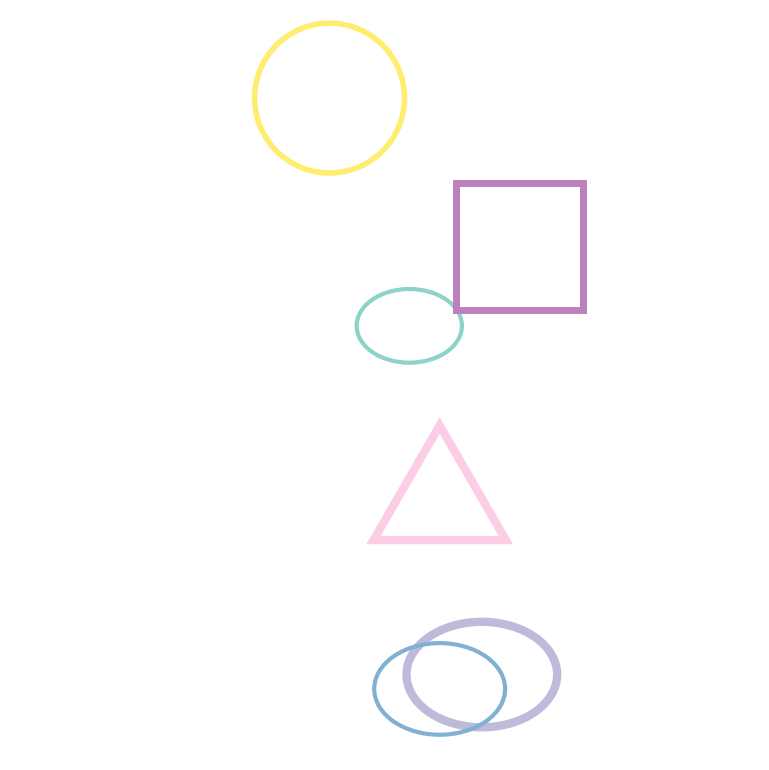[{"shape": "oval", "thickness": 1.5, "radius": 0.34, "center": [0.532, 0.577]}, {"shape": "oval", "thickness": 3, "radius": 0.49, "center": [0.626, 0.124]}, {"shape": "oval", "thickness": 1.5, "radius": 0.42, "center": [0.571, 0.105]}, {"shape": "triangle", "thickness": 3, "radius": 0.5, "center": [0.571, 0.348]}, {"shape": "square", "thickness": 2.5, "radius": 0.41, "center": [0.675, 0.68]}, {"shape": "circle", "thickness": 2, "radius": 0.49, "center": [0.428, 0.873]}]